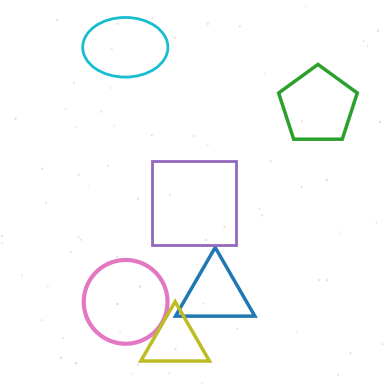[{"shape": "triangle", "thickness": 2.5, "radius": 0.59, "center": [0.559, 0.238]}, {"shape": "pentagon", "thickness": 2.5, "radius": 0.54, "center": [0.826, 0.725]}, {"shape": "square", "thickness": 2, "radius": 0.54, "center": [0.503, 0.472]}, {"shape": "circle", "thickness": 3, "radius": 0.54, "center": [0.326, 0.216]}, {"shape": "triangle", "thickness": 2.5, "radius": 0.51, "center": [0.455, 0.114]}, {"shape": "oval", "thickness": 2, "radius": 0.55, "center": [0.325, 0.877]}]